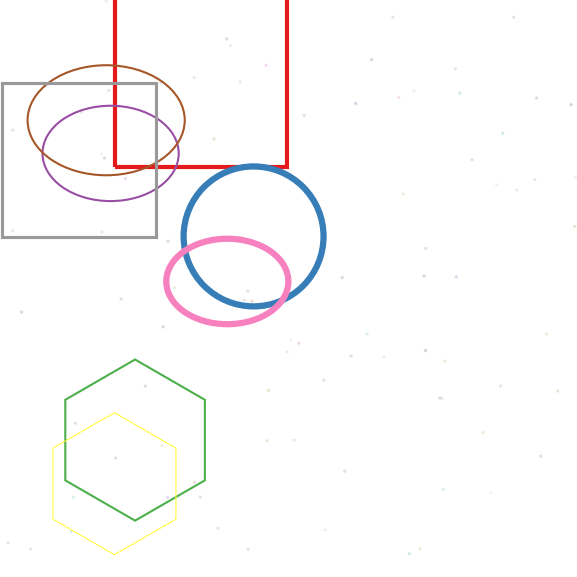[{"shape": "square", "thickness": 2, "radius": 0.74, "center": [0.347, 0.859]}, {"shape": "circle", "thickness": 3, "radius": 0.61, "center": [0.439, 0.59]}, {"shape": "hexagon", "thickness": 1, "radius": 0.7, "center": [0.234, 0.237]}, {"shape": "oval", "thickness": 1, "radius": 0.59, "center": [0.192, 0.733]}, {"shape": "hexagon", "thickness": 0.5, "radius": 0.61, "center": [0.198, 0.162]}, {"shape": "oval", "thickness": 1, "radius": 0.68, "center": [0.184, 0.791]}, {"shape": "oval", "thickness": 3, "radius": 0.53, "center": [0.394, 0.512]}, {"shape": "square", "thickness": 1.5, "radius": 0.67, "center": [0.136, 0.722]}]